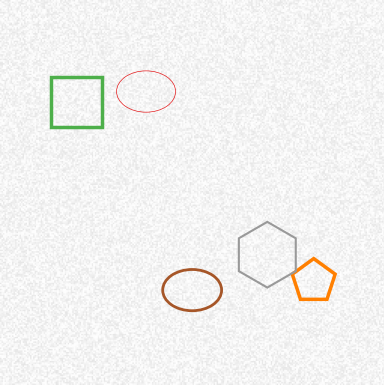[{"shape": "oval", "thickness": 0.5, "radius": 0.38, "center": [0.379, 0.762]}, {"shape": "square", "thickness": 2.5, "radius": 0.33, "center": [0.198, 0.735]}, {"shape": "pentagon", "thickness": 2.5, "radius": 0.29, "center": [0.815, 0.27]}, {"shape": "oval", "thickness": 2, "radius": 0.38, "center": [0.499, 0.246]}, {"shape": "hexagon", "thickness": 1.5, "radius": 0.43, "center": [0.694, 0.338]}]